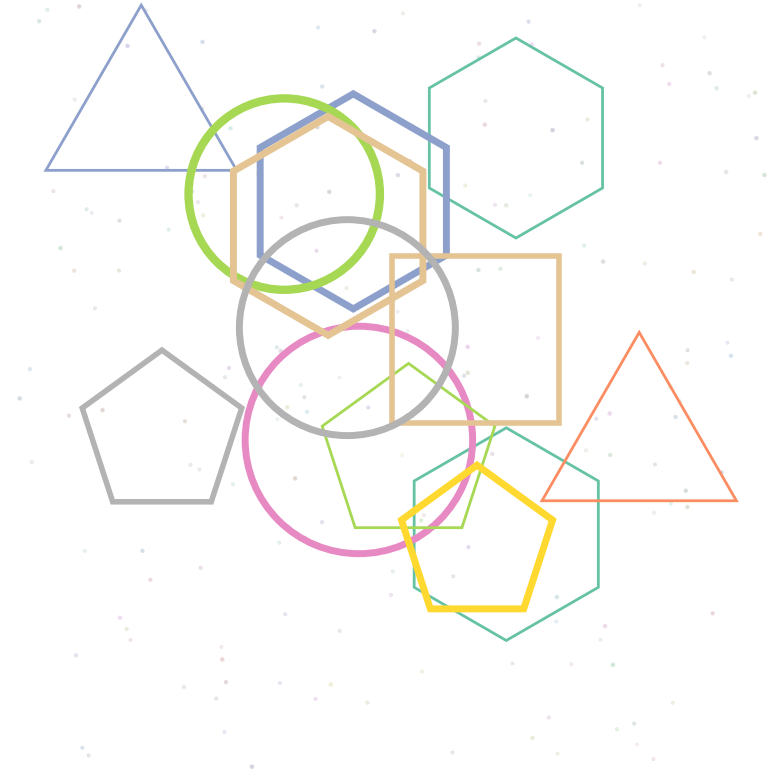[{"shape": "hexagon", "thickness": 1, "radius": 0.65, "center": [0.67, 0.821]}, {"shape": "hexagon", "thickness": 1, "radius": 0.69, "center": [0.657, 0.306]}, {"shape": "triangle", "thickness": 1, "radius": 0.73, "center": [0.83, 0.423]}, {"shape": "triangle", "thickness": 1, "radius": 0.72, "center": [0.183, 0.85]}, {"shape": "hexagon", "thickness": 2.5, "radius": 0.7, "center": [0.459, 0.738]}, {"shape": "circle", "thickness": 2.5, "radius": 0.74, "center": [0.466, 0.429]}, {"shape": "circle", "thickness": 3, "radius": 0.62, "center": [0.369, 0.748]}, {"shape": "pentagon", "thickness": 1, "radius": 0.59, "center": [0.531, 0.41]}, {"shape": "pentagon", "thickness": 2.5, "radius": 0.52, "center": [0.62, 0.293]}, {"shape": "square", "thickness": 2, "radius": 0.54, "center": [0.617, 0.559]}, {"shape": "hexagon", "thickness": 2.5, "radius": 0.71, "center": [0.426, 0.707]}, {"shape": "circle", "thickness": 2.5, "radius": 0.7, "center": [0.451, 0.574]}, {"shape": "pentagon", "thickness": 2, "radius": 0.54, "center": [0.21, 0.436]}]